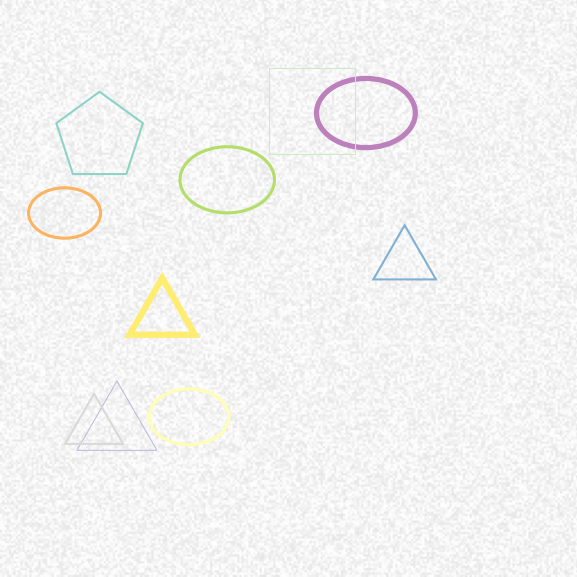[{"shape": "pentagon", "thickness": 1, "radius": 0.39, "center": [0.172, 0.761]}, {"shape": "oval", "thickness": 1.5, "radius": 0.35, "center": [0.327, 0.277]}, {"shape": "triangle", "thickness": 0.5, "radius": 0.4, "center": [0.202, 0.259]}, {"shape": "triangle", "thickness": 1, "radius": 0.31, "center": [0.701, 0.547]}, {"shape": "oval", "thickness": 1.5, "radius": 0.31, "center": [0.112, 0.63]}, {"shape": "oval", "thickness": 1.5, "radius": 0.41, "center": [0.394, 0.688]}, {"shape": "triangle", "thickness": 1, "radius": 0.29, "center": [0.163, 0.26]}, {"shape": "oval", "thickness": 2.5, "radius": 0.43, "center": [0.634, 0.803]}, {"shape": "square", "thickness": 0.5, "radius": 0.37, "center": [0.54, 0.807]}, {"shape": "triangle", "thickness": 3, "radius": 0.33, "center": [0.281, 0.452]}]